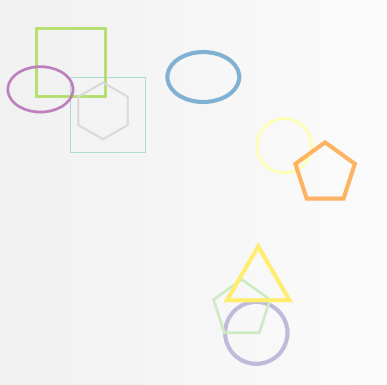[{"shape": "square", "thickness": 0.5, "radius": 0.49, "center": [0.278, 0.703]}, {"shape": "circle", "thickness": 2, "radius": 0.35, "center": [0.734, 0.622]}, {"shape": "circle", "thickness": 3, "radius": 0.4, "center": [0.661, 0.135]}, {"shape": "oval", "thickness": 3, "radius": 0.46, "center": [0.525, 0.8]}, {"shape": "pentagon", "thickness": 3, "radius": 0.4, "center": [0.839, 0.549]}, {"shape": "square", "thickness": 2, "radius": 0.44, "center": [0.182, 0.839]}, {"shape": "hexagon", "thickness": 1.5, "radius": 0.37, "center": [0.266, 0.712]}, {"shape": "oval", "thickness": 2, "radius": 0.42, "center": [0.104, 0.768]}, {"shape": "pentagon", "thickness": 2, "radius": 0.38, "center": [0.624, 0.198]}, {"shape": "triangle", "thickness": 3, "radius": 0.47, "center": [0.666, 0.267]}]